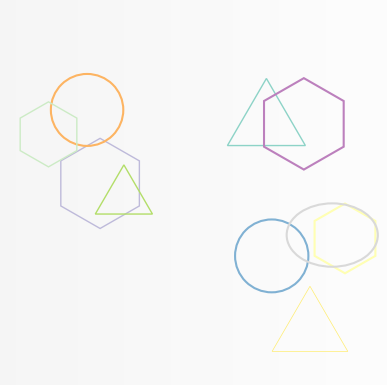[{"shape": "triangle", "thickness": 1, "radius": 0.58, "center": [0.687, 0.68]}, {"shape": "hexagon", "thickness": 1.5, "radius": 0.45, "center": [0.89, 0.381]}, {"shape": "hexagon", "thickness": 1, "radius": 0.59, "center": [0.258, 0.524]}, {"shape": "circle", "thickness": 1.5, "radius": 0.47, "center": [0.701, 0.335]}, {"shape": "circle", "thickness": 1.5, "radius": 0.47, "center": [0.225, 0.714]}, {"shape": "triangle", "thickness": 1, "radius": 0.43, "center": [0.32, 0.487]}, {"shape": "oval", "thickness": 1.5, "radius": 0.59, "center": [0.857, 0.389]}, {"shape": "hexagon", "thickness": 1.5, "radius": 0.59, "center": [0.784, 0.678]}, {"shape": "hexagon", "thickness": 1, "radius": 0.42, "center": [0.125, 0.651]}, {"shape": "triangle", "thickness": 0.5, "radius": 0.56, "center": [0.8, 0.144]}]